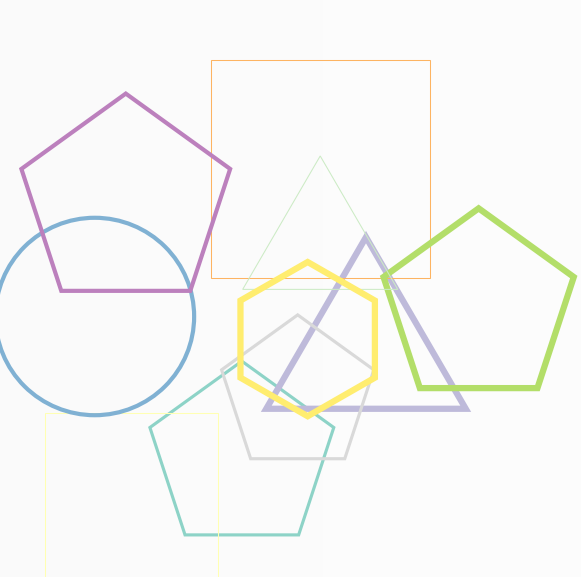[{"shape": "pentagon", "thickness": 1.5, "radius": 0.83, "center": [0.416, 0.207]}, {"shape": "square", "thickness": 0.5, "radius": 0.74, "center": [0.227, 0.135]}, {"shape": "triangle", "thickness": 3, "radius": 0.99, "center": [0.63, 0.39]}, {"shape": "circle", "thickness": 2, "radius": 0.85, "center": [0.163, 0.451]}, {"shape": "square", "thickness": 0.5, "radius": 0.94, "center": [0.551, 0.706]}, {"shape": "pentagon", "thickness": 3, "radius": 0.86, "center": [0.823, 0.466]}, {"shape": "pentagon", "thickness": 1.5, "radius": 0.69, "center": [0.512, 0.316]}, {"shape": "pentagon", "thickness": 2, "radius": 0.94, "center": [0.216, 0.648]}, {"shape": "triangle", "thickness": 0.5, "radius": 0.77, "center": [0.551, 0.575]}, {"shape": "hexagon", "thickness": 3, "radius": 0.67, "center": [0.529, 0.412]}]